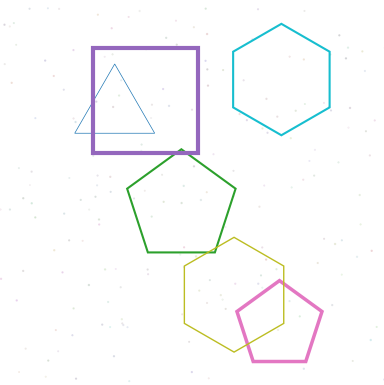[{"shape": "triangle", "thickness": 0.5, "radius": 0.6, "center": [0.298, 0.714]}, {"shape": "pentagon", "thickness": 1.5, "radius": 0.74, "center": [0.471, 0.464]}, {"shape": "square", "thickness": 3, "radius": 0.68, "center": [0.377, 0.738]}, {"shape": "pentagon", "thickness": 2.5, "radius": 0.58, "center": [0.726, 0.155]}, {"shape": "hexagon", "thickness": 1, "radius": 0.75, "center": [0.608, 0.235]}, {"shape": "hexagon", "thickness": 1.5, "radius": 0.72, "center": [0.731, 0.793]}]